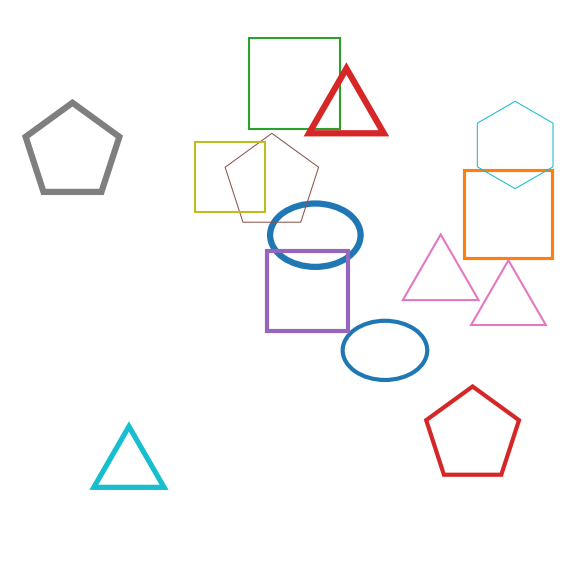[{"shape": "oval", "thickness": 3, "radius": 0.39, "center": [0.546, 0.592]}, {"shape": "oval", "thickness": 2, "radius": 0.37, "center": [0.667, 0.392]}, {"shape": "square", "thickness": 1.5, "radius": 0.38, "center": [0.879, 0.629]}, {"shape": "square", "thickness": 1, "radius": 0.39, "center": [0.51, 0.855]}, {"shape": "pentagon", "thickness": 2, "radius": 0.42, "center": [0.818, 0.245]}, {"shape": "triangle", "thickness": 3, "radius": 0.37, "center": [0.6, 0.806]}, {"shape": "square", "thickness": 2, "radius": 0.35, "center": [0.532, 0.495]}, {"shape": "pentagon", "thickness": 0.5, "radius": 0.43, "center": [0.471, 0.683]}, {"shape": "triangle", "thickness": 1, "radius": 0.38, "center": [0.763, 0.517]}, {"shape": "triangle", "thickness": 1, "radius": 0.37, "center": [0.88, 0.474]}, {"shape": "pentagon", "thickness": 3, "radius": 0.43, "center": [0.126, 0.736]}, {"shape": "square", "thickness": 1, "radius": 0.3, "center": [0.399, 0.693]}, {"shape": "triangle", "thickness": 2.5, "radius": 0.35, "center": [0.223, 0.19]}, {"shape": "hexagon", "thickness": 0.5, "radius": 0.38, "center": [0.892, 0.748]}]